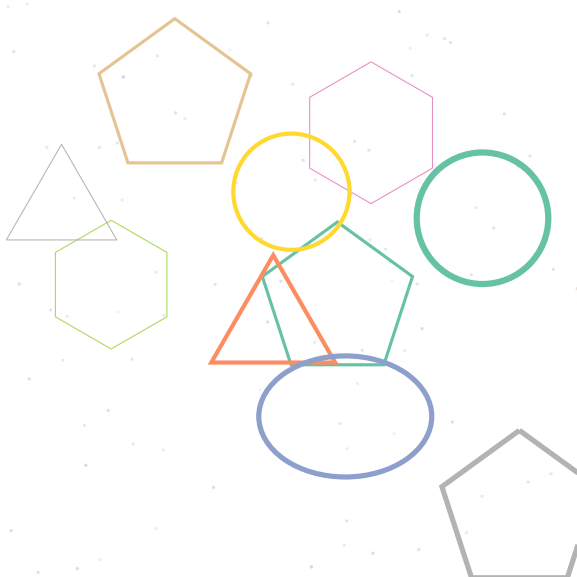[{"shape": "pentagon", "thickness": 1.5, "radius": 0.68, "center": [0.584, 0.478]}, {"shape": "circle", "thickness": 3, "radius": 0.57, "center": [0.835, 0.621]}, {"shape": "triangle", "thickness": 2, "radius": 0.62, "center": [0.473, 0.433]}, {"shape": "oval", "thickness": 2.5, "radius": 0.75, "center": [0.598, 0.278]}, {"shape": "hexagon", "thickness": 0.5, "radius": 0.61, "center": [0.643, 0.769]}, {"shape": "hexagon", "thickness": 0.5, "radius": 0.56, "center": [0.192, 0.506]}, {"shape": "circle", "thickness": 2, "radius": 0.5, "center": [0.505, 0.667]}, {"shape": "pentagon", "thickness": 1.5, "radius": 0.69, "center": [0.303, 0.829]}, {"shape": "pentagon", "thickness": 2.5, "radius": 0.71, "center": [0.899, 0.113]}, {"shape": "triangle", "thickness": 0.5, "radius": 0.55, "center": [0.107, 0.639]}]